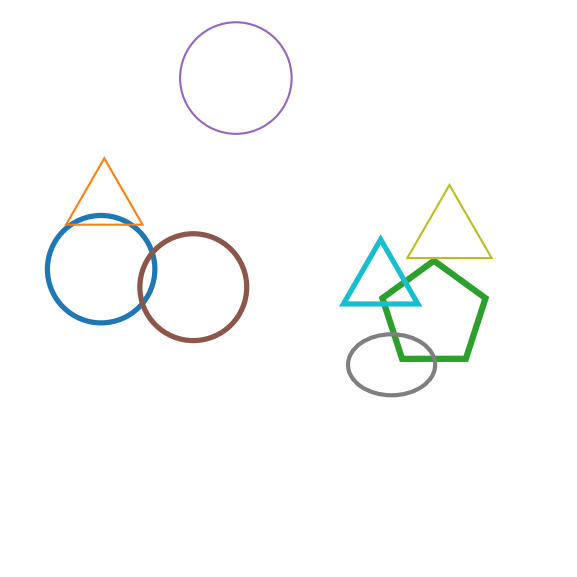[{"shape": "circle", "thickness": 2.5, "radius": 0.47, "center": [0.175, 0.533]}, {"shape": "triangle", "thickness": 1, "radius": 0.38, "center": [0.181, 0.648]}, {"shape": "pentagon", "thickness": 3, "radius": 0.47, "center": [0.751, 0.454]}, {"shape": "circle", "thickness": 1, "radius": 0.48, "center": [0.408, 0.864]}, {"shape": "circle", "thickness": 2.5, "radius": 0.46, "center": [0.335, 0.502]}, {"shape": "oval", "thickness": 2, "radius": 0.38, "center": [0.678, 0.367]}, {"shape": "triangle", "thickness": 1, "radius": 0.42, "center": [0.778, 0.594]}, {"shape": "triangle", "thickness": 2.5, "radius": 0.37, "center": [0.659, 0.51]}]